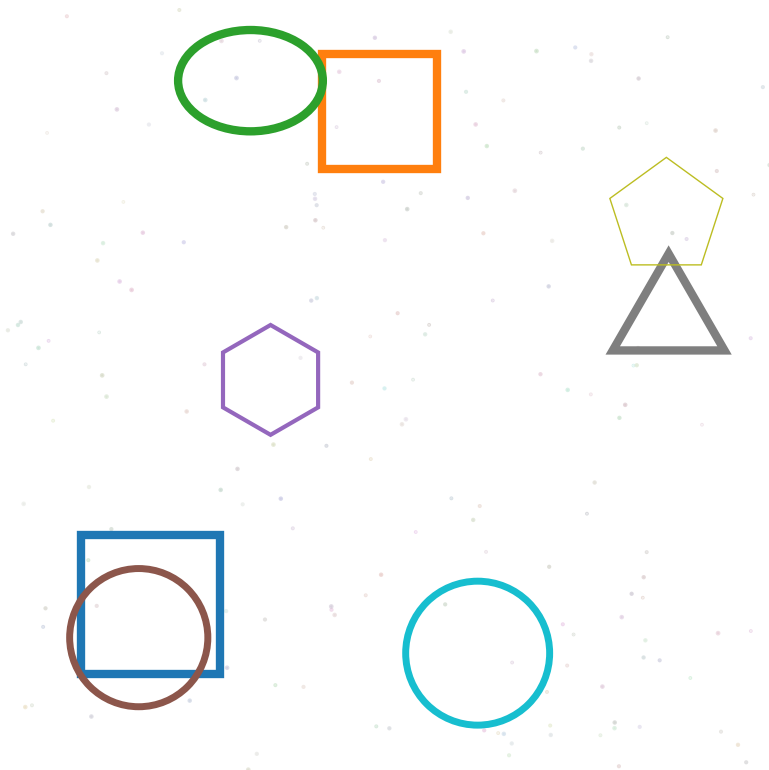[{"shape": "square", "thickness": 3, "radius": 0.45, "center": [0.196, 0.215]}, {"shape": "square", "thickness": 3, "radius": 0.37, "center": [0.493, 0.856]}, {"shape": "oval", "thickness": 3, "radius": 0.47, "center": [0.325, 0.895]}, {"shape": "hexagon", "thickness": 1.5, "radius": 0.36, "center": [0.351, 0.507]}, {"shape": "circle", "thickness": 2.5, "radius": 0.45, "center": [0.18, 0.172]}, {"shape": "triangle", "thickness": 3, "radius": 0.42, "center": [0.868, 0.587]}, {"shape": "pentagon", "thickness": 0.5, "radius": 0.39, "center": [0.865, 0.718]}, {"shape": "circle", "thickness": 2.5, "radius": 0.47, "center": [0.62, 0.152]}]